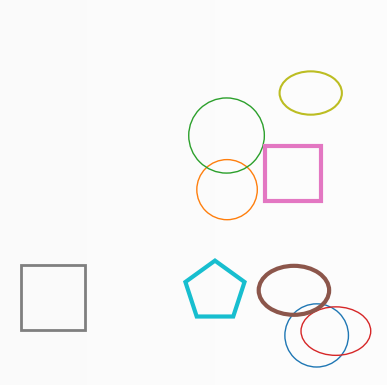[{"shape": "circle", "thickness": 1, "radius": 0.41, "center": [0.817, 0.129]}, {"shape": "circle", "thickness": 1, "radius": 0.39, "center": [0.586, 0.507]}, {"shape": "circle", "thickness": 1, "radius": 0.49, "center": [0.585, 0.648]}, {"shape": "oval", "thickness": 1, "radius": 0.45, "center": [0.867, 0.14]}, {"shape": "oval", "thickness": 3, "radius": 0.45, "center": [0.759, 0.246]}, {"shape": "square", "thickness": 3, "radius": 0.36, "center": [0.756, 0.55]}, {"shape": "square", "thickness": 2, "radius": 0.42, "center": [0.137, 0.227]}, {"shape": "oval", "thickness": 1.5, "radius": 0.4, "center": [0.802, 0.758]}, {"shape": "pentagon", "thickness": 3, "radius": 0.4, "center": [0.555, 0.243]}]